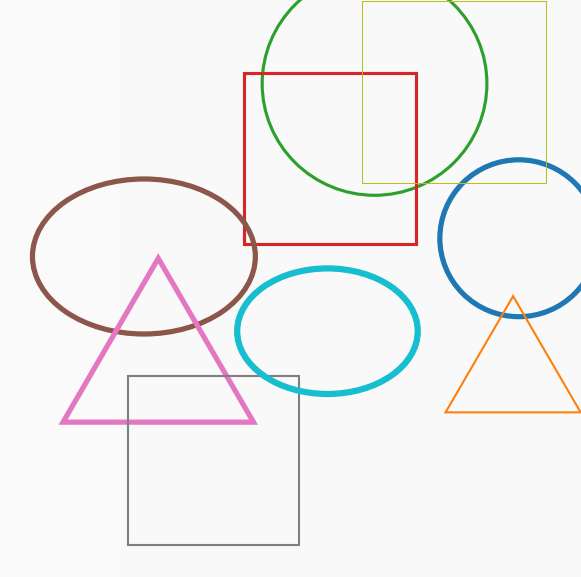[{"shape": "circle", "thickness": 2.5, "radius": 0.68, "center": [0.893, 0.587]}, {"shape": "triangle", "thickness": 1, "radius": 0.67, "center": [0.883, 0.352]}, {"shape": "circle", "thickness": 1.5, "radius": 0.97, "center": [0.644, 0.854]}, {"shape": "square", "thickness": 1.5, "radius": 0.74, "center": [0.568, 0.725]}, {"shape": "oval", "thickness": 2.5, "radius": 0.96, "center": [0.248, 0.555]}, {"shape": "triangle", "thickness": 2.5, "radius": 0.95, "center": [0.272, 0.363]}, {"shape": "square", "thickness": 1, "radius": 0.73, "center": [0.367, 0.202]}, {"shape": "square", "thickness": 0.5, "radius": 0.79, "center": [0.781, 0.84]}, {"shape": "oval", "thickness": 3, "radius": 0.78, "center": [0.563, 0.426]}]